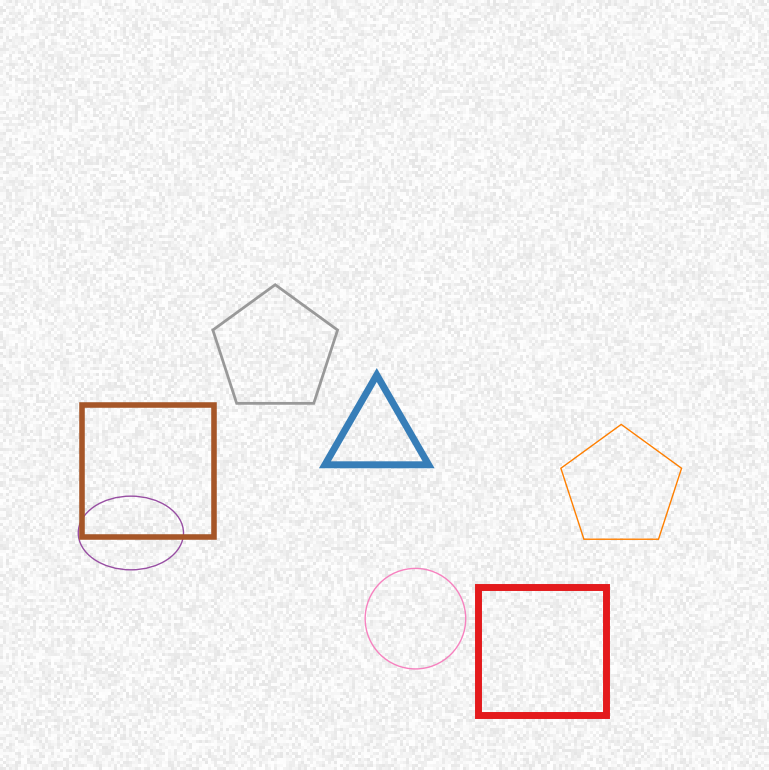[{"shape": "square", "thickness": 2.5, "radius": 0.41, "center": [0.704, 0.155]}, {"shape": "triangle", "thickness": 2.5, "radius": 0.39, "center": [0.489, 0.435]}, {"shape": "oval", "thickness": 0.5, "radius": 0.34, "center": [0.17, 0.308]}, {"shape": "pentagon", "thickness": 0.5, "radius": 0.41, "center": [0.807, 0.366]}, {"shape": "square", "thickness": 2, "radius": 0.43, "center": [0.192, 0.388]}, {"shape": "circle", "thickness": 0.5, "radius": 0.33, "center": [0.54, 0.197]}, {"shape": "pentagon", "thickness": 1, "radius": 0.43, "center": [0.357, 0.545]}]